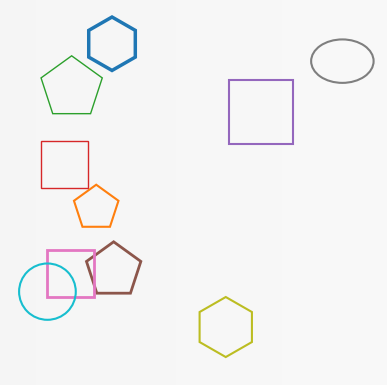[{"shape": "hexagon", "thickness": 2.5, "radius": 0.35, "center": [0.289, 0.886]}, {"shape": "pentagon", "thickness": 1.5, "radius": 0.3, "center": [0.248, 0.46]}, {"shape": "pentagon", "thickness": 1, "radius": 0.42, "center": [0.185, 0.772]}, {"shape": "square", "thickness": 1, "radius": 0.3, "center": [0.167, 0.573]}, {"shape": "square", "thickness": 1.5, "radius": 0.42, "center": [0.673, 0.709]}, {"shape": "pentagon", "thickness": 2, "radius": 0.37, "center": [0.293, 0.298]}, {"shape": "square", "thickness": 2, "radius": 0.3, "center": [0.183, 0.289]}, {"shape": "oval", "thickness": 1.5, "radius": 0.4, "center": [0.884, 0.841]}, {"shape": "hexagon", "thickness": 1.5, "radius": 0.39, "center": [0.583, 0.151]}, {"shape": "circle", "thickness": 1.5, "radius": 0.37, "center": [0.122, 0.242]}]